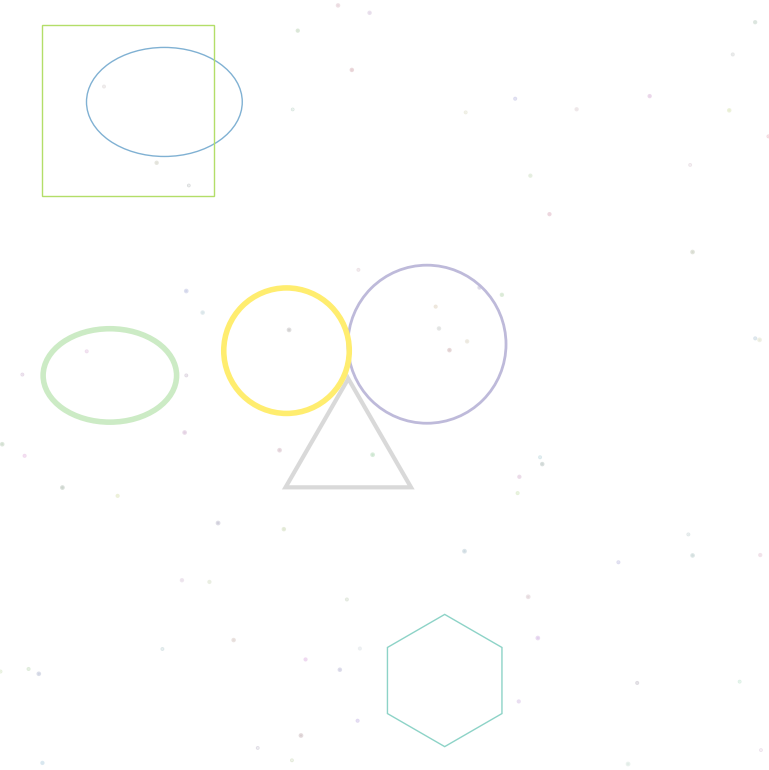[{"shape": "hexagon", "thickness": 0.5, "radius": 0.43, "center": [0.578, 0.116]}, {"shape": "circle", "thickness": 1, "radius": 0.51, "center": [0.555, 0.553]}, {"shape": "oval", "thickness": 0.5, "radius": 0.51, "center": [0.213, 0.868]}, {"shape": "square", "thickness": 0.5, "radius": 0.56, "center": [0.167, 0.857]}, {"shape": "triangle", "thickness": 1.5, "radius": 0.47, "center": [0.452, 0.414]}, {"shape": "oval", "thickness": 2, "radius": 0.43, "center": [0.143, 0.512]}, {"shape": "circle", "thickness": 2, "radius": 0.41, "center": [0.372, 0.545]}]